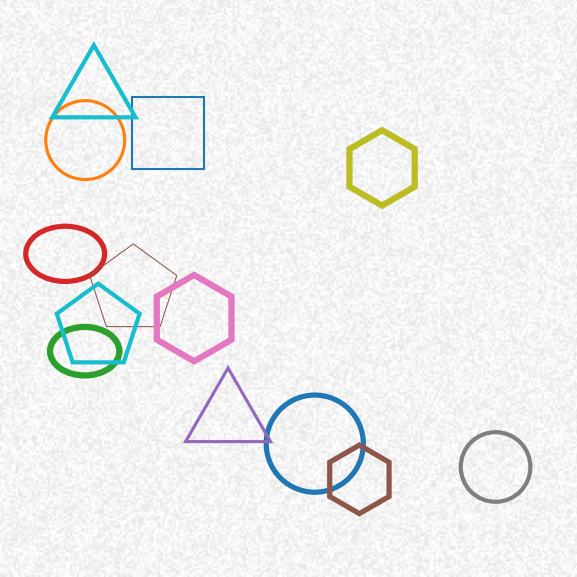[{"shape": "circle", "thickness": 2.5, "radius": 0.42, "center": [0.545, 0.231]}, {"shape": "square", "thickness": 1, "radius": 0.31, "center": [0.291, 0.769]}, {"shape": "circle", "thickness": 1.5, "radius": 0.34, "center": [0.148, 0.757]}, {"shape": "oval", "thickness": 3, "radius": 0.3, "center": [0.147, 0.391]}, {"shape": "oval", "thickness": 2.5, "radius": 0.34, "center": [0.113, 0.56]}, {"shape": "triangle", "thickness": 1.5, "radius": 0.42, "center": [0.395, 0.277]}, {"shape": "pentagon", "thickness": 0.5, "radius": 0.4, "center": [0.231, 0.498]}, {"shape": "hexagon", "thickness": 2.5, "radius": 0.3, "center": [0.622, 0.169]}, {"shape": "hexagon", "thickness": 3, "radius": 0.37, "center": [0.336, 0.448]}, {"shape": "circle", "thickness": 2, "radius": 0.3, "center": [0.858, 0.191]}, {"shape": "hexagon", "thickness": 3, "radius": 0.33, "center": [0.662, 0.708]}, {"shape": "pentagon", "thickness": 2, "radius": 0.38, "center": [0.17, 0.433]}, {"shape": "triangle", "thickness": 2, "radius": 0.42, "center": [0.163, 0.838]}]